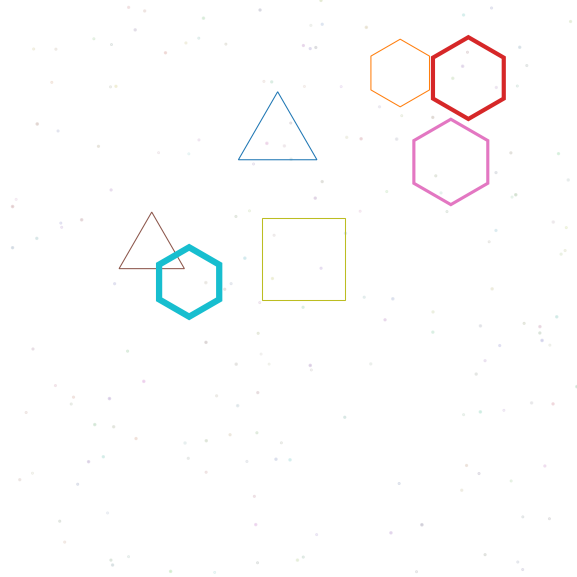[{"shape": "triangle", "thickness": 0.5, "radius": 0.39, "center": [0.481, 0.762]}, {"shape": "hexagon", "thickness": 0.5, "radius": 0.29, "center": [0.693, 0.873]}, {"shape": "hexagon", "thickness": 2, "radius": 0.35, "center": [0.811, 0.864]}, {"shape": "triangle", "thickness": 0.5, "radius": 0.33, "center": [0.263, 0.567]}, {"shape": "hexagon", "thickness": 1.5, "radius": 0.37, "center": [0.781, 0.719]}, {"shape": "square", "thickness": 0.5, "radius": 0.36, "center": [0.526, 0.551]}, {"shape": "hexagon", "thickness": 3, "radius": 0.3, "center": [0.328, 0.511]}]